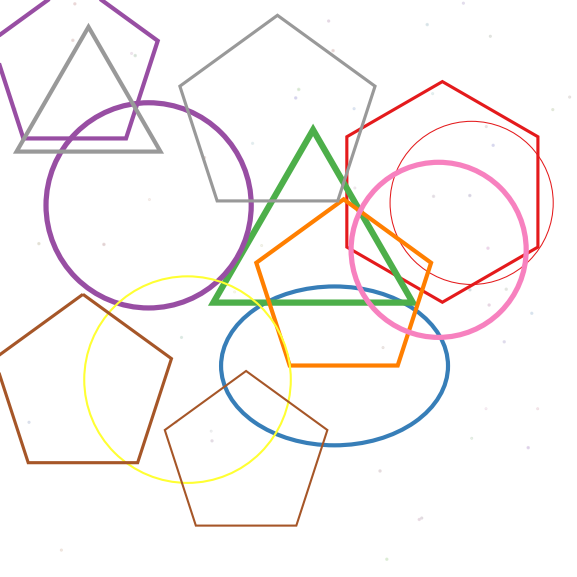[{"shape": "hexagon", "thickness": 1.5, "radius": 0.96, "center": [0.766, 0.667]}, {"shape": "circle", "thickness": 0.5, "radius": 0.71, "center": [0.817, 0.648]}, {"shape": "oval", "thickness": 2, "radius": 0.98, "center": [0.579, 0.366]}, {"shape": "triangle", "thickness": 3, "radius": 1.0, "center": [0.542, 0.575]}, {"shape": "pentagon", "thickness": 2, "radius": 0.76, "center": [0.129, 0.882]}, {"shape": "circle", "thickness": 2.5, "radius": 0.89, "center": [0.257, 0.644]}, {"shape": "pentagon", "thickness": 2, "radius": 0.8, "center": [0.595, 0.495]}, {"shape": "circle", "thickness": 1, "radius": 0.89, "center": [0.325, 0.342]}, {"shape": "pentagon", "thickness": 1, "radius": 0.74, "center": [0.426, 0.209]}, {"shape": "pentagon", "thickness": 1.5, "radius": 0.81, "center": [0.144, 0.328]}, {"shape": "circle", "thickness": 2.5, "radius": 0.76, "center": [0.76, 0.567]}, {"shape": "pentagon", "thickness": 1.5, "radius": 0.89, "center": [0.48, 0.795]}, {"shape": "triangle", "thickness": 2, "radius": 0.72, "center": [0.153, 0.809]}]